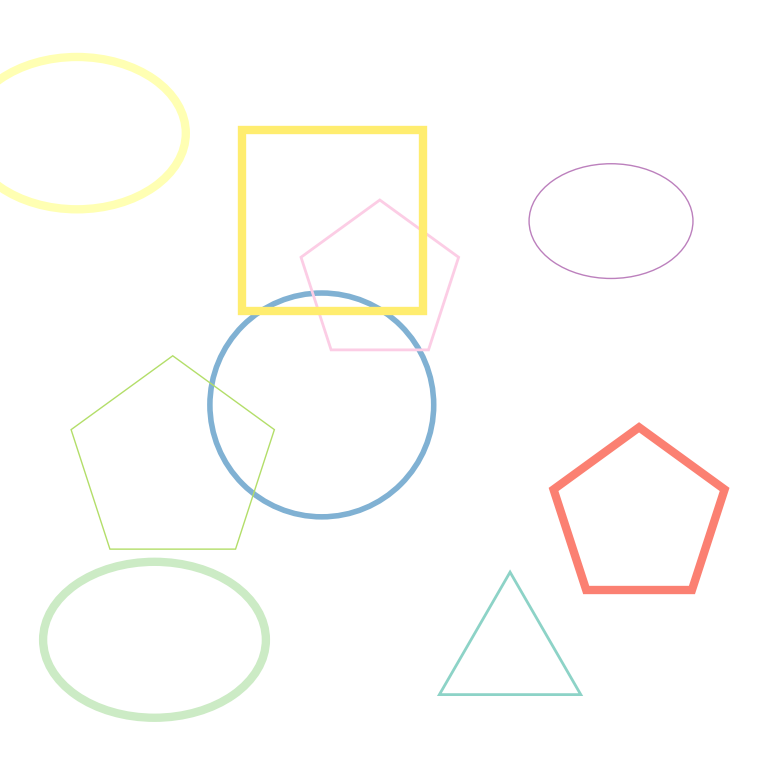[{"shape": "triangle", "thickness": 1, "radius": 0.53, "center": [0.662, 0.151]}, {"shape": "oval", "thickness": 3, "radius": 0.71, "center": [0.1, 0.827]}, {"shape": "pentagon", "thickness": 3, "radius": 0.58, "center": [0.83, 0.328]}, {"shape": "circle", "thickness": 2, "radius": 0.73, "center": [0.418, 0.474]}, {"shape": "pentagon", "thickness": 0.5, "radius": 0.69, "center": [0.224, 0.399]}, {"shape": "pentagon", "thickness": 1, "radius": 0.54, "center": [0.493, 0.633]}, {"shape": "oval", "thickness": 0.5, "radius": 0.53, "center": [0.794, 0.713]}, {"shape": "oval", "thickness": 3, "radius": 0.72, "center": [0.201, 0.169]}, {"shape": "square", "thickness": 3, "radius": 0.59, "center": [0.432, 0.714]}]